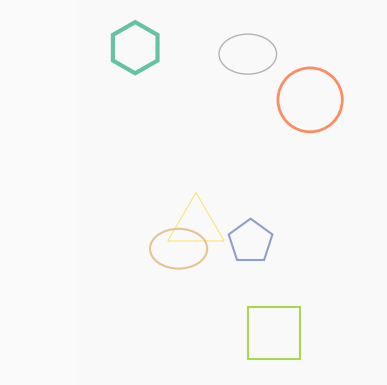[{"shape": "hexagon", "thickness": 3, "radius": 0.33, "center": [0.349, 0.876]}, {"shape": "circle", "thickness": 2, "radius": 0.42, "center": [0.8, 0.741]}, {"shape": "pentagon", "thickness": 1.5, "radius": 0.3, "center": [0.647, 0.373]}, {"shape": "square", "thickness": 1.5, "radius": 0.34, "center": [0.707, 0.136]}, {"shape": "triangle", "thickness": 0.5, "radius": 0.42, "center": [0.506, 0.416]}, {"shape": "oval", "thickness": 1.5, "radius": 0.37, "center": [0.461, 0.354]}, {"shape": "oval", "thickness": 1, "radius": 0.37, "center": [0.639, 0.859]}]